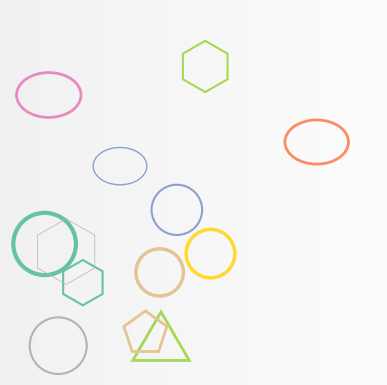[{"shape": "circle", "thickness": 3, "radius": 0.4, "center": [0.115, 0.366]}, {"shape": "hexagon", "thickness": 1.5, "radius": 0.29, "center": [0.214, 0.266]}, {"shape": "oval", "thickness": 2, "radius": 0.41, "center": [0.817, 0.631]}, {"shape": "circle", "thickness": 1.5, "radius": 0.33, "center": [0.456, 0.455]}, {"shape": "oval", "thickness": 1, "radius": 0.35, "center": [0.31, 0.568]}, {"shape": "oval", "thickness": 2, "radius": 0.42, "center": [0.126, 0.753]}, {"shape": "hexagon", "thickness": 1.5, "radius": 0.33, "center": [0.53, 0.827]}, {"shape": "triangle", "thickness": 2, "radius": 0.42, "center": [0.416, 0.106]}, {"shape": "circle", "thickness": 2.5, "radius": 0.31, "center": [0.543, 0.341]}, {"shape": "pentagon", "thickness": 2, "radius": 0.29, "center": [0.375, 0.134]}, {"shape": "circle", "thickness": 2.5, "radius": 0.31, "center": [0.412, 0.292]}, {"shape": "circle", "thickness": 1.5, "radius": 0.37, "center": [0.15, 0.102]}, {"shape": "hexagon", "thickness": 0.5, "radius": 0.43, "center": [0.171, 0.347]}]